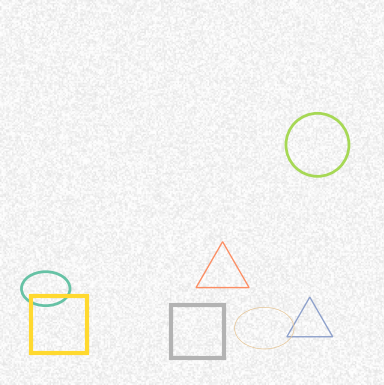[{"shape": "oval", "thickness": 2, "radius": 0.31, "center": [0.119, 0.25]}, {"shape": "triangle", "thickness": 1, "radius": 0.4, "center": [0.578, 0.293]}, {"shape": "triangle", "thickness": 1, "radius": 0.34, "center": [0.805, 0.16]}, {"shape": "circle", "thickness": 2, "radius": 0.41, "center": [0.825, 0.624]}, {"shape": "square", "thickness": 3, "radius": 0.37, "center": [0.153, 0.156]}, {"shape": "oval", "thickness": 0.5, "radius": 0.39, "center": [0.687, 0.148]}, {"shape": "square", "thickness": 3, "radius": 0.35, "center": [0.513, 0.139]}]